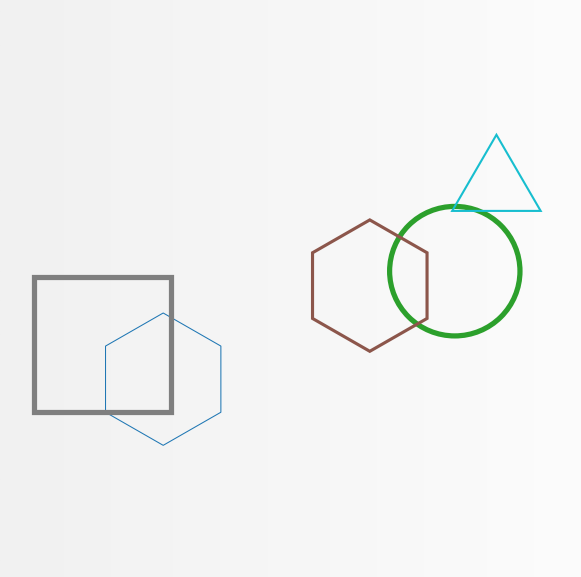[{"shape": "hexagon", "thickness": 0.5, "radius": 0.57, "center": [0.281, 0.343]}, {"shape": "circle", "thickness": 2.5, "radius": 0.56, "center": [0.782, 0.53]}, {"shape": "hexagon", "thickness": 1.5, "radius": 0.57, "center": [0.636, 0.505]}, {"shape": "square", "thickness": 2.5, "radius": 0.59, "center": [0.176, 0.403]}, {"shape": "triangle", "thickness": 1, "radius": 0.44, "center": [0.854, 0.678]}]